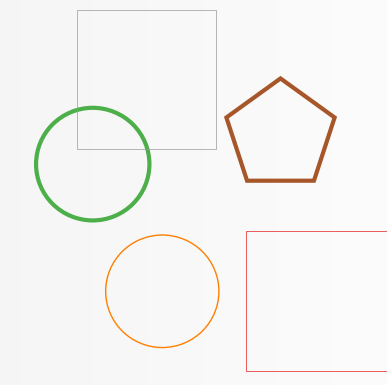[{"shape": "square", "thickness": 0.5, "radius": 0.91, "center": [0.816, 0.219]}, {"shape": "circle", "thickness": 3, "radius": 0.73, "center": [0.239, 0.574]}, {"shape": "circle", "thickness": 1, "radius": 0.73, "center": [0.419, 0.243]}, {"shape": "pentagon", "thickness": 3, "radius": 0.73, "center": [0.724, 0.649]}, {"shape": "square", "thickness": 0.5, "radius": 0.9, "center": [0.379, 0.794]}]